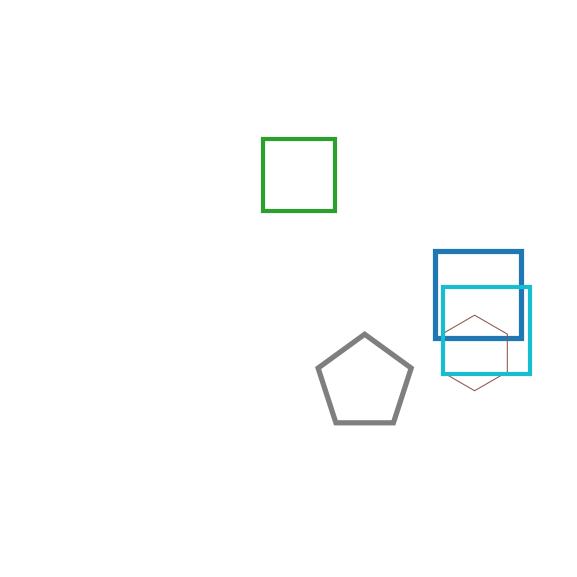[{"shape": "square", "thickness": 2.5, "radius": 0.38, "center": [0.828, 0.49]}, {"shape": "square", "thickness": 2, "radius": 0.31, "center": [0.518, 0.696]}, {"shape": "hexagon", "thickness": 0.5, "radius": 0.33, "center": [0.822, 0.388]}, {"shape": "pentagon", "thickness": 2.5, "radius": 0.42, "center": [0.631, 0.336]}, {"shape": "square", "thickness": 2, "radius": 0.38, "center": [0.842, 0.426]}]